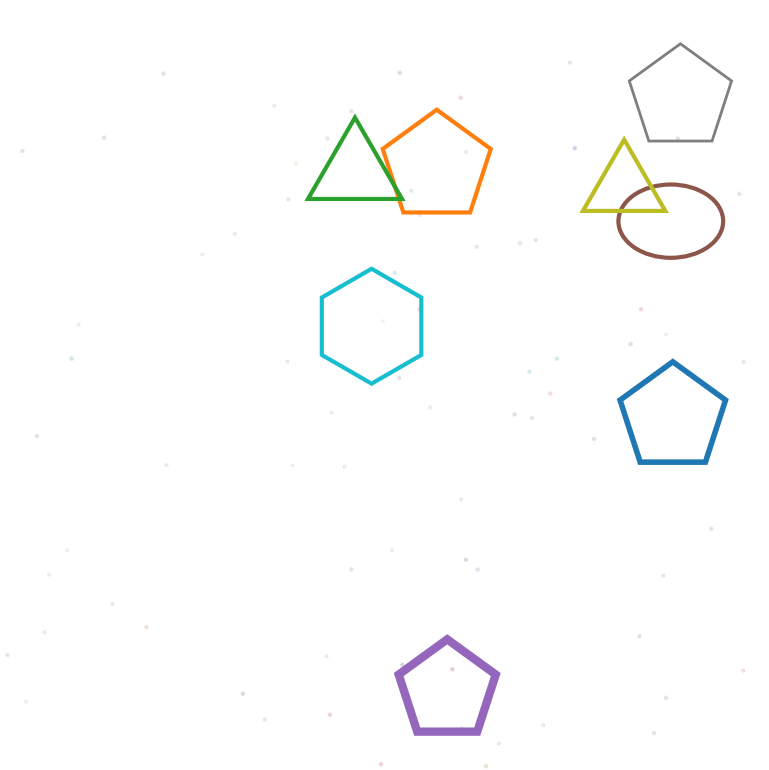[{"shape": "pentagon", "thickness": 2, "radius": 0.36, "center": [0.874, 0.458]}, {"shape": "pentagon", "thickness": 1.5, "radius": 0.37, "center": [0.567, 0.784]}, {"shape": "triangle", "thickness": 1.5, "radius": 0.35, "center": [0.461, 0.777]}, {"shape": "pentagon", "thickness": 3, "radius": 0.33, "center": [0.581, 0.103]}, {"shape": "oval", "thickness": 1.5, "radius": 0.34, "center": [0.871, 0.713]}, {"shape": "pentagon", "thickness": 1, "radius": 0.35, "center": [0.884, 0.873]}, {"shape": "triangle", "thickness": 1.5, "radius": 0.31, "center": [0.811, 0.757]}, {"shape": "hexagon", "thickness": 1.5, "radius": 0.37, "center": [0.483, 0.576]}]